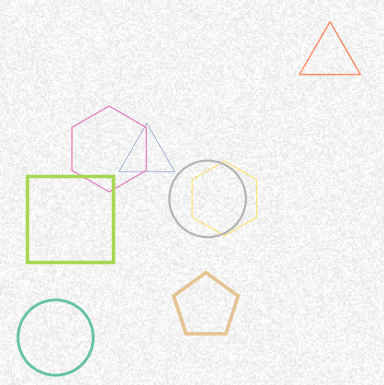[{"shape": "circle", "thickness": 2, "radius": 0.49, "center": [0.145, 0.123]}, {"shape": "triangle", "thickness": 1, "radius": 0.46, "center": [0.857, 0.852]}, {"shape": "triangle", "thickness": 0.5, "radius": 0.42, "center": [0.382, 0.596]}, {"shape": "hexagon", "thickness": 1, "radius": 0.56, "center": [0.283, 0.613]}, {"shape": "square", "thickness": 2.5, "radius": 0.56, "center": [0.182, 0.431]}, {"shape": "hexagon", "thickness": 0.5, "radius": 0.48, "center": [0.583, 0.485]}, {"shape": "pentagon", "thickness": 2.5, "radius": 0.44, "center": [0.535, 0.204]}, {"shape": "circle", "thickness": 1.5, "radius": 0.5, "center": [0.539, 0.483]}]